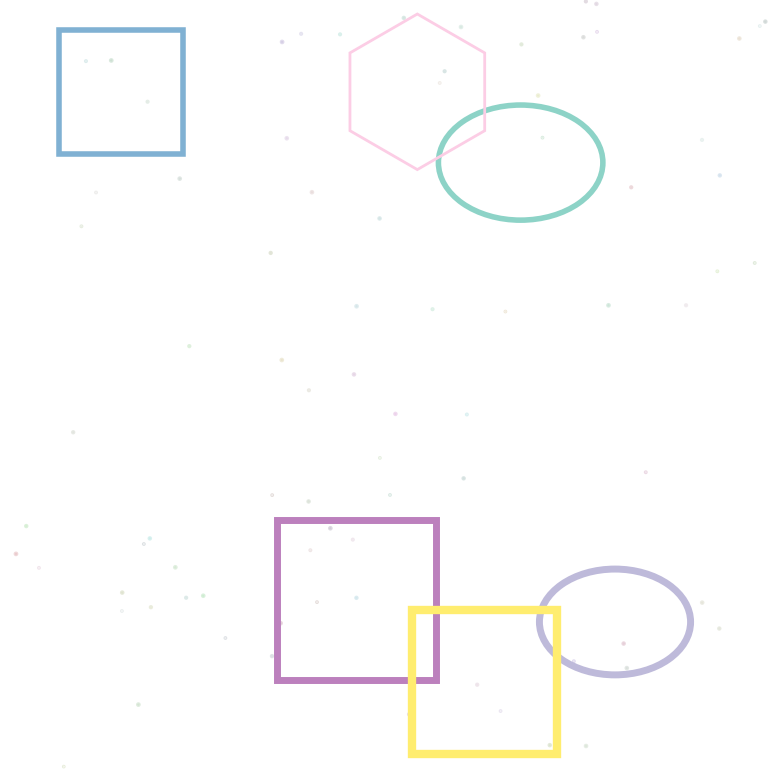[{"shape": "oval", "thickness": 2, "radius": 0.53, "center": [0.676, 0.789]}, {"shape": "oval", "thickness": 2.5, "radius": 0.49, "center": [0.799, 0.192]}, {"shape": "square", "thickness": 2, "radius": 0.4, "center": [0.157, 0.88]}, {"shape": "hexagon", "thickness": 1, "radius": 0.51, "center": [0.542, 0.881]}, {"shape": "square", "thickness": 2.5, "radius": 0.52, "center": [0.463, 0.221]}, {"shape": "square", "thickness": 3, "radius": 0.47, "center": [0.629, 0.114]}]